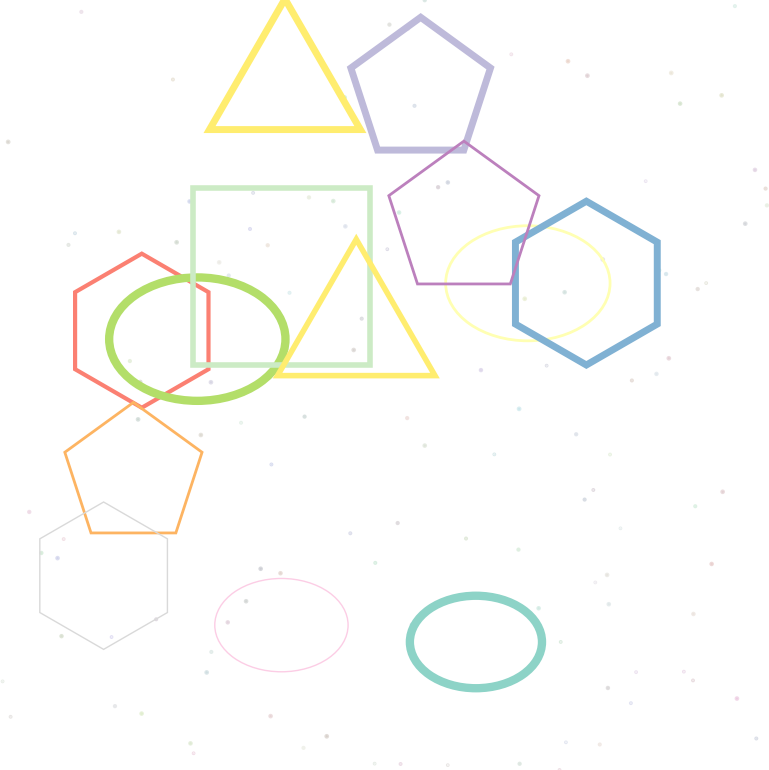[{"shape": "oval", "thickness": 3, "radius": 0.43, "center": [0.618, 0.166]}, {"shape": "oval", "thickness": 1, "radius": 0.53, "center": [0.686, 0.632]}, {"shape": "pentagon", "thickness": 2.5, "radius": 0.48, "center": [0.546, 0.882]}, {"shape": "hexagon", "thickness": 1.5, "radius": 0.5, "center": [0.184, 0.571]}, {"shape": "hexagon", "thickness": 2.5, "radius": 0.53, "center": [0.761, 0.632]}, {"shape": "pentagon", "thickness": 1, "radius": 0.47, "center": [0.173, 0.384]}, {"shape": "oval", "thickness": 3, "radius": 0.57, "center": [0.256, 0.56]}, {"shape": "oval", "thickness": 0.5, "radius": 0.43, "center": [0.365, 0.188]}, {"shape": "hexagon", "thickness": 0.5, "radius": 0.48, "center": [0.135, 0.252]}, {"shape": "pentagon", "thickness": 1, "radius": 0.51, "center": [0.602, 0.714]}, {"shape": "square", "thickness": 2, "radius": 0.57, "center": [0.365, 0.641]}, {"shape": "triangle", "thickness": 2.5, "radius": 0.57, "center": [0.37, 0.888]}, {"shape": "triangle", "thickness": 2, "radius": 0.59, "center": [0.463, 0.571]}]